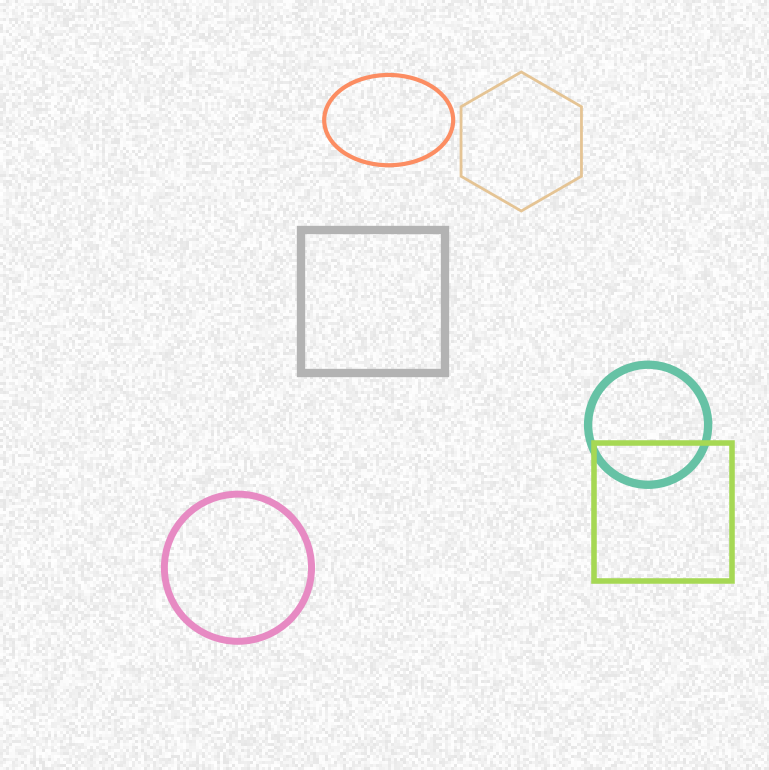[{"shape": "circle", "thickness": 3, "radius": 0.39, "center": [0.842, 0.448]}, {"shape": "oval", "thickness": 1.5, "radius": 0.42, "center": [0.505, 0.844]}, {"shape": "circle", "thickness": 2.5, "radius": 0.48, "center": [0.309, 0.263]}, {"shape": "square", "thickness": 2, "radius": 0.45, "center": [0.861, 0.335]}, {"shape": "hexagon", "thickness": 1, "radius": 0.45, "center": [0.677, 0.816]}, {"shape": "square", "thickness": 3, "radius": 0.46, "center": [0.484, 0.608]}]